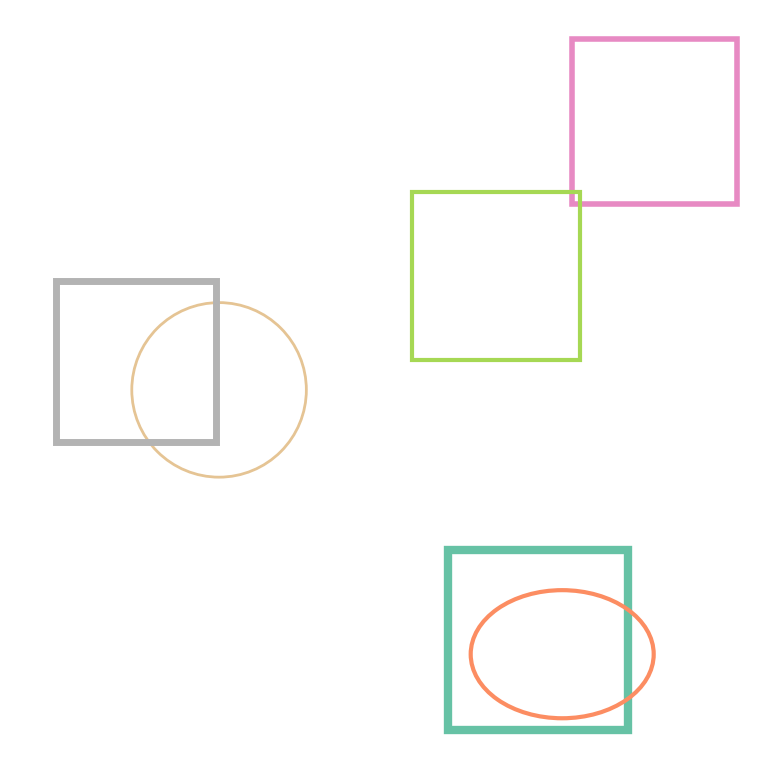[{"shape": "square", "thickness": 3, "radius": 0.58, "center": [0.698, 0.169]}, {"shape": "oval", "thickness": 1.5, "radius": 0.59, "center": [0.73, 0.15]}, {"shape": "square", "thickness": 2, "radius": 0.54, "center": [0.85, 0.842]}, {"shape": "square", "thickness": 1.5, "radius": 0.54, "center": [0.644, 0.641]}, {"shape": "circle", "thickness": 1, "radius": 0.57, "center": [0.285, 0.494]}, {"shape": "square", "thickness": 2.5, "radius": 0.52, "center": [0.176, 0.53]}]